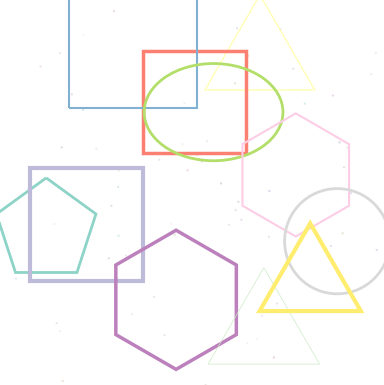[{"shape": "pentagon", "thickness": 2, "radius": 0.68, "center": [0.12, 0.402]}, {"shape": "triangle", "thickness": 1, "radius": 0.82, "center": [0.675, 0.849]}, {"shape": "square", "thickness": 3, "radius": 0.73, "center": [0.225, 0.417]}, {"shape": "square", "thickness": 2.5, "radius": 0.67, "center": [0.505, 0.735]}, {"shape": "square", "thickness": 1.5, "radius": 0.83, "center": [0.344, 0.886]}, {"shape": "oval", "thickness": 2, "radius": 0.9, "center": [0.555, 0.709]}, {"shape": "hexagon", "thickness": 1.5, "radius": 0.8, "center": [0.768, 0.546]}, {"shape": "circle", "thickness": 2, "radius": 0.68, "center": [0.876, 0.373]}, {"shape": "hexagon", "thickness": 2.5, "radius": 0.9, "center": [0.457, 0.221]}, {"shape": "triangle", "thickness": 0.5, "radius": 0.84, "center": [0.685, 0.138]}, {"shape": "triangle", "thickness": 3, "radius": 0.76, "center": [0.806, 0.268]}]